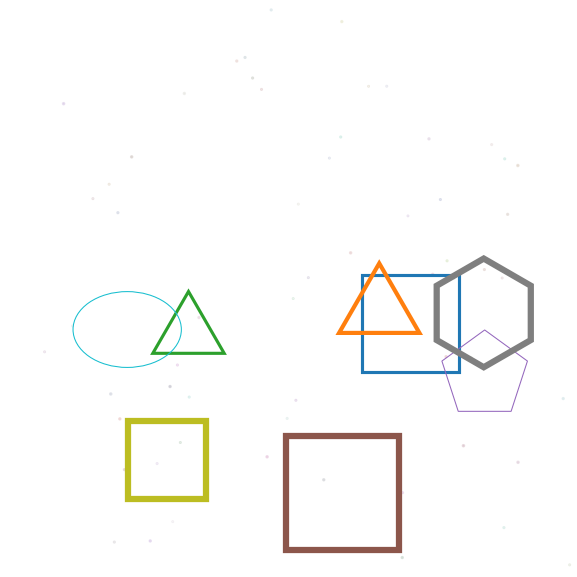[{"shape": "square", "thickness": 1.5, "radius": 0.42, "center": [0.712, 0.439]}, {"shape": "triangle", "thickness": 2, "radius": 0.4, "center": [0.657, 0.463]}, {"shape": "triangle", "thickness": 1.5, "radius": 0.36, "center": [0.326, 0.423]}, {"shape": "pentagon", "thickness": 0.5, "radius": 0.39, "center": [0.839, 0.35]}, {"shape": "square", "thickness": 3, "radius": 0.49, "center": [0.593, 0.146]}, {"shape": "hexagon", "thickness": 3, "radius": 0.47, "center": [0.838, 0.457]}, {"shape": "square", "thickness": 3, "radius": 0.34, "center": [0.289, 0.203]}, {"shape": "oval", "thickness": 0.5, "radius": 0.47, "center": [0.22, 0.429]}]